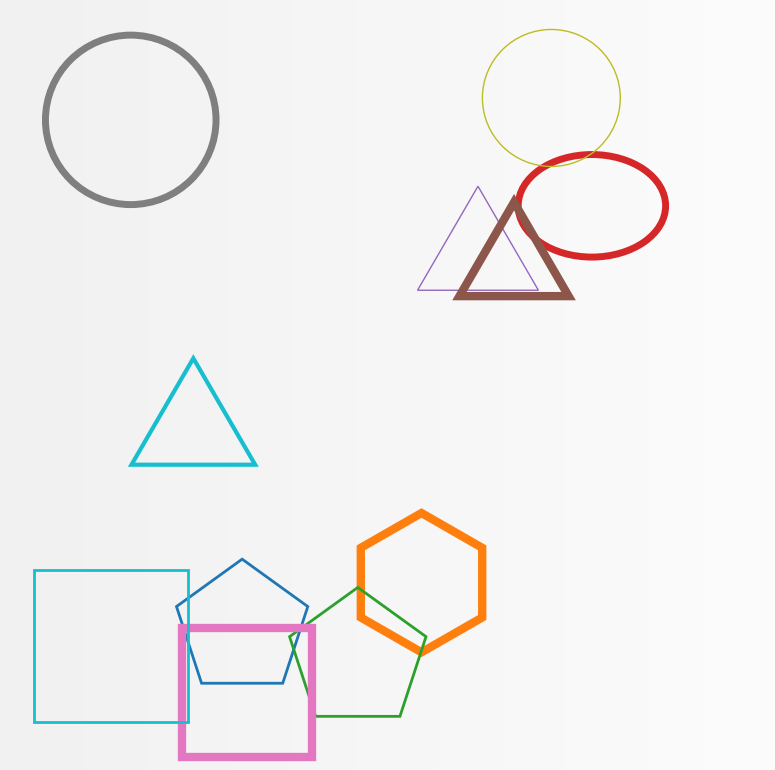[{"shape": "pentagon", "thickness": 1, "radius": 0.45, "center": [0.312, 0.185]}, {"shape": "hexagon", "thickness": 3, "radius": 0.45, "center": [0.544, 0.243]}, {"shape": "pentagon", "thickness": 1, "radius": 0.46, "center": [0.462, 0.145]}, {"shape": "oval", "thickness": 2.5, "radius": 0.48, "center": [0.764, 0.733]}, {"shape": "triangle", "thickness": 0.5, "radius": 0.45, "center": [0.617, 0.668]}, {"shape": "triangle", "thickness": 3, "radius": 0.41, "center": [0.663, 0.656]}, {"shape": "square", "thickness": 3, "radius": 0.42, "center": [0.319, 0.101]}, {"shape": "circle", "thickness": 2.5, "radius": 0.55, "center": [0.169, 0.844]}, {"shape": "circle", "thickness": 0.5, "radius": 0.44, "center": [0.711, 0.873]}, {"shape": "square", "thickness": 1, "radius": 0.5, "center": [0.143, 0.161]}, {"shape": "triangle", "thickness": 1.5, "radius": 0.46, "center": [0.249, 0.443]}]